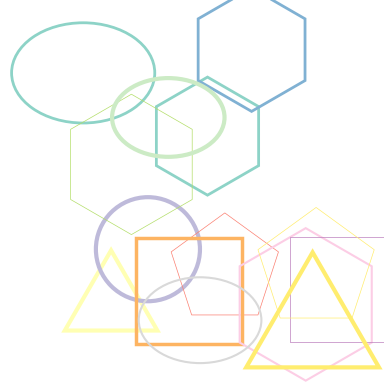[{"shape": "hexagon", "thickness": 2, "radius": 0.77, "center": [0.539, 0.646]}, {"shape": "oval", "thickness": 2, "radius": 0.93, "center": [0.216, 0.811]}, {"shape": "triangle", "thickness": 3, "radius": 0.69, "center": [0.289, 0.211]}, {"shape": "circle", "thickness": 3, "radius": 0.68, "center": [0.384, 0.353]}, {"shape": "pentagon", "thickness": 0.5, "radius": 0.73, "center": [0.584, 0.3]}, {"shape": "hexagon", "thickness": 2, "radius": 0.8, "center": [0.653, 0.871]}, {"shape": "square", "thickness": 2.5, "radius": 0.69, "center": [0.491, 0.243]}, {"shape": "hexagon", "thickness": 0.5, "radius": 0.91, "center": [0.341, 0.573]}, {"shape": "hexagon", "thickness": 1.5, "radius": 0.99, "center": [0.794, 0.209]}, {"shape": "oval", "thickness": 1.5, "radius": 0.8, "center": [0.52, 0.168]}, {"shape": "square", "thickness": 0.5, "radius": 0.68, "center": [0.891, 0.249]}, {"shape": "oval", "thickness": 3, "radius": 0.73, "center": [0.437, 0.695]}, {"shape": "pentagon", "thickness": 0.5, "radius": 0.79, "center": [0.821, 0.302]}, {"shape": "triangle", "thickness": 3, "radius": 1.0, "center": [0.812, 0.145]}]